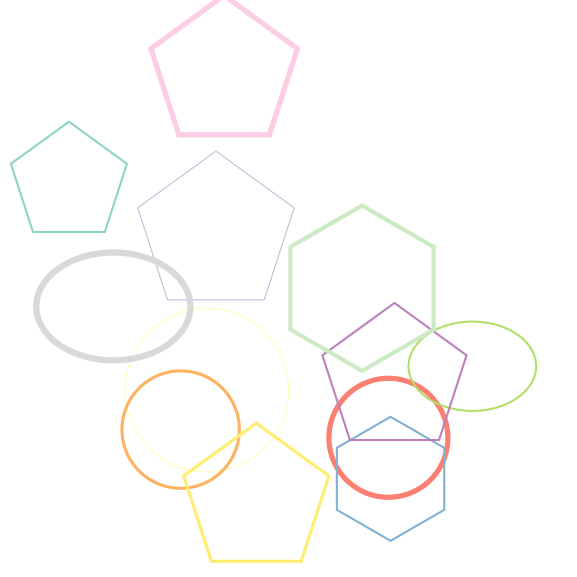[{"shape": "pentagon", "thickness": 1, "radius": 0.53, "center": [0.119, 0.683]}, {"shape": "circle", "thickness": 0.5, "radius": 0.71, "center": [0.358, 0.324]}, {"shape": "pentagon", "thickness": 0.5, "radius": 0.71, "center": [0.374, 0.595]}, {"shape": "circle", "thickness": 2.5, "radius": 0.52, "center": [0.673, 0.241]}, {"shape": "hexagon", "thickness": 1, "radius": 0.54, "center": [0.676, 0.17]}, {"shape": "circle", "thickness": 1.5, "radius": 0.51, "center": [0.313, 0.255]}, {"shape": "oval", "thickness": 1, "radius": 0.55, "center": [0.818, 0.365]}, {"shape": "pentagon", "thickness": 2.5, "radius": 0.67, "center": [0.388, 0.874]}, {"shape": "oval", "thickness": 3, "radius": 0.67, "center": [0.196, 0.469]}, {"shape": "pentagon", "thickness": 1, "radius": 0.66, "center": [0.683, 0.343]}, {"shape": "hexagon", "thickness": 2, "radius": 0.72, "center": [0.627, 0.5]}, {"shape": "pentagon", "thickness": 1.5, "radius": 0.66, "center": [0.444, 0.134]}]